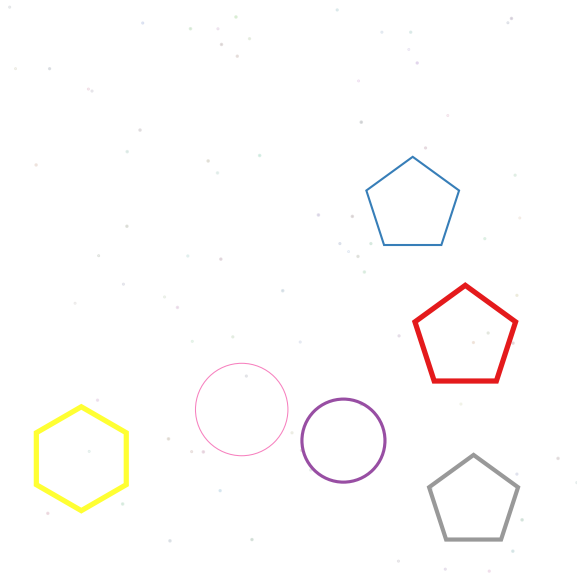[{"shape": "pentagon", "thickness": 2.5, "radius": 0.46, "center": [0.806, 0.413]}, {"shape": "pentagon", "thickness": 1, "radius": 0.42, "center": [0.715, 0.643]}, {"shape": "circle", "thickness": 1.5, "radius": 0.36, "center": [0.595, 0.236]}, {"shape": "hexagon", "thickness": 2.5, "radius": 0.45, "center": [0.141, 0.205]}, {"shape": "circle", "thickness": 0.5, "radius": 0.4, "center": [0.419, 0.29]}, {"shape": "pentagon", "thickness": 2, "radius": 0.4, "center": [0.82, 0.13]}]